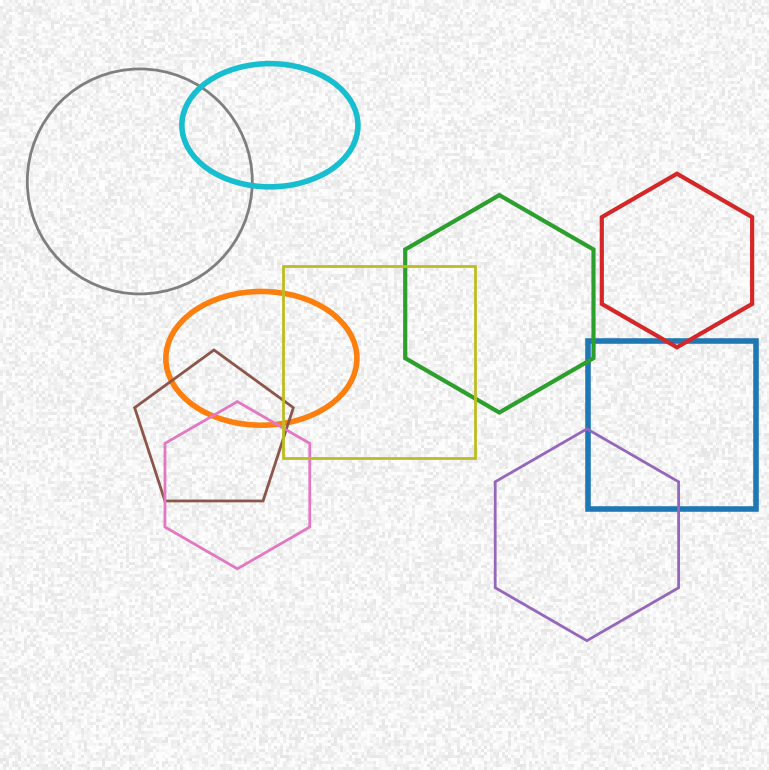[{"shape": "square", "thickness": 2, "radius": 0.54, "center": [0.873, 0.448]}, {"shape": "oval", "thickness": 2, "radius": 0.62, "center": [0.339, 0.535]}, {"shape": "hexagon", "thickness": 1.5, "radius": 0.71, "center": [0.649, 0.605]}, {"shape": "hexagon", "thickness": 1.5, "radius": 0.56, "center": [0.879, 0.662]}, {"shape": "hexagon", "thickness": 1, "radius": 0.69, "center": [0.762, 0.305]}, {"shape": "pentagon", "thickness": 1, "radius": 0.54, "center": [0.278, 0.437]}, {"shape": "hexagon", "thickness": 1, "radius": 0.54, "center": [0.308, 0.37]}, {"shape": "circle", "thickness": 1, "radius": 0.73, "center": [0.182, 0.764]}, {"shape": "square", "thickness": 1, "radius": 0.62, "center": [0.492, 0.53]}, {"shape": "oval", "thickness": 2, "radius": 0.57, "center": [0.351, 0.837]}]